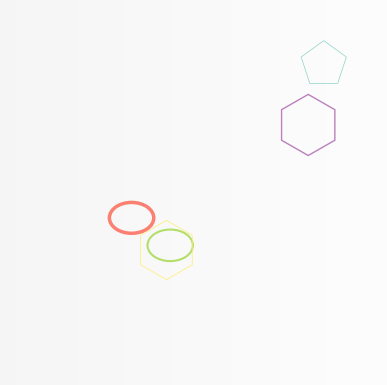[{"shape": "pentagon", "thickness": 0.5, "radius": 0.31, "center": [0.835, 0.833]}, {"shape": "oval", "thickness": 2.5, "radius": 0.29, "center": [0.34, 0.434]}, {"shape": "oval", "thickness": 1.5, "radius": 0.29, "center": [0.439, 0.363]}, {"shape": "hexagon", "thickness": 1, "radius": 0.4, "center": [0.795, 0.675]}, {"shape": "hexagon", "thickness": 0.5, "radius": 0.38, "center": [0.43, 0.351]}]